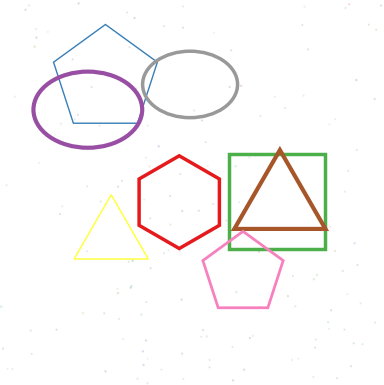[{"shape": "hexagon", "thickness": 2.5, "radius": 0.6, "center": [0.466, 0.475]}, {"shape": "pentagon", "thickness": 1, "radius": 0.71, "center": [0.274, 0.795]}, {"shape": "square", "thickness": 2.5, "radius": 0.62, "center": [0.72, 0.476]}, {"shape": "oval", "thickness": 3, "radius": 0.71, "center": [0.228, 0.715]}, {"shape": "triangle", "thickness": 1, "radius": 0.56, "center": [0.289, 0.383]}, {"shape": "triangle", "thickness": 3, "radius": 0.68, "center": [0.727, 0.474]}, {"shape": "pentagon", "thickness": 2, "radius": 0.55, "center": [0.631, 0.289]}, {"shape": "oval", "thickness": 2.5, "radius": 0.62, "center": [0.494, 0.781]}]